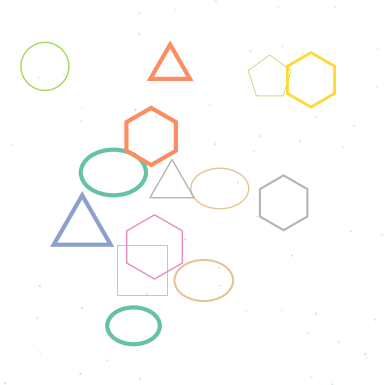[{"shape": "oval", "thickness": 3, "radius": 0.42, "center": [0.294, 0.552]}, {"shape": "oval", "thickness": 3, "radius": 0.34, "center": [0.347, 0.154]}, {"shape": "hexagon", "thickness": 3, "radius": 0.37, "center": [0.393, 0.646]}, {"shape": "triangle", "thickness": 3, "radius": 0.3, "center": [0.442, 0.825]}, {"shape": "triangle", "thickness": 3, "radius": 0.43, "center": [0.213, 0.407]}, {"shape": "square", "thickness": 0.5, "radius": 0.33, "center": [0.368, 0.298]}, {"shape": "hexagon", "thickness": 1, "radius": 0.42, "center": [0.401, 0.359]}, {"shape": "pentagon", "thickness": 0.5, "radius": 0.29, "center": [0.7, 0.798]}, {"shape": "circle", "thickness": 1, "radius": 0.31, "center": [0.117, 0.828]}, {"shape": "hexagon", "thickness": 2, "radius": 0.35, "center": [0.808, 0.793]}, {"shape": "oval", "thickness": 1, "radius": 0.38, "center": [0.571, 0.51]}, {"shape": "oval", "thickness": 1.5, "radius": 0.38, "center": [0.529, 0.272]}, {"shape": "triangle", "thickness": 1, "radius": 0.33, "center": [0.447, 0.519]}, {"shape": "hexagon", "thickness": 1.5, "radius": 0.36, "center": [0.737, 0.473]}]